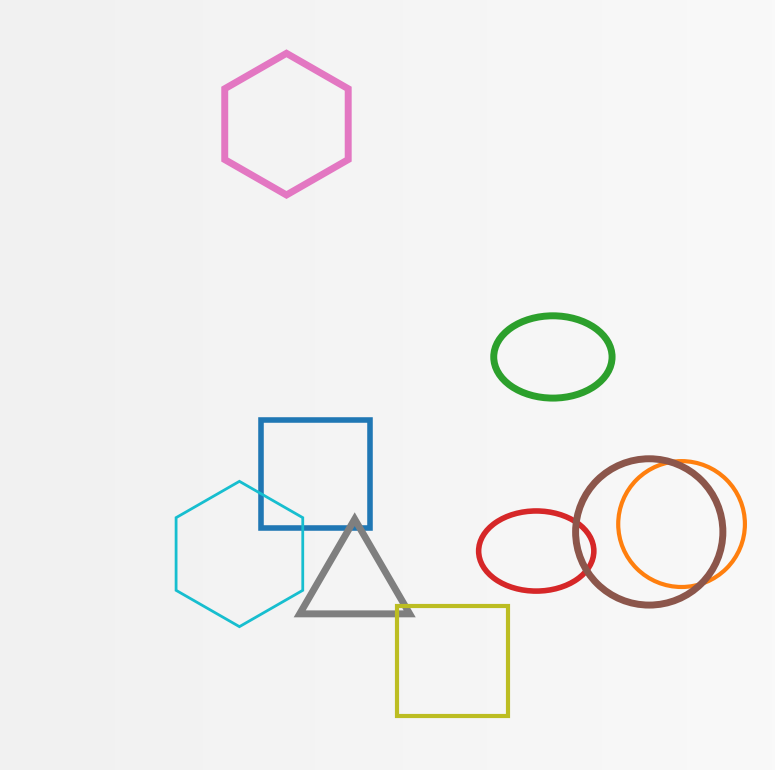[{"shape": "square", "thickness": 2, "radius": 0.35, "center": [0.407, 0.384]}, {"shape": "circle", "thickness": 1.5, "radius": 0.41, "center": [0.879, 0.319]}, {"shape": "oval", "thickness": 2.5, "radius": 0.38, "center": [0.713, 0.536]}, {"shape": "oval", "thickness": 2, "radius": 0.37, "center": [0.692, 0.284]}, {"shape": "circle", "thickness": 2.5, "radius": 0.48, "center": [0.838, 0.309]}, {"shape": "hexagon", "thickness": 2.5, "radius": 0.46, "center": [0.37, 0.839]}, {"shape": "triangle", "thickness": 2.5, "radius": 0.41, "center": [0.458, 0.244]}, {"shape": "square", "thickness": 1.5, "radius": 0.36, "center": [0.584, 0.142]}, {"shape": "hexagon", "thickness": 1, "radius": 0.47, "center": [0.309, 0.281]}]